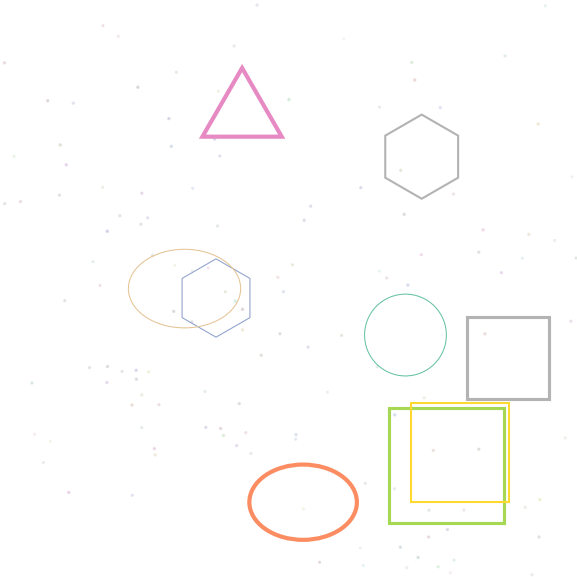[{"shape": "circle", "thickness": 0.5, "radius": 0.35, "center": [0.702, 0.419]}, {"shape": "oval", "thickness": 2, "radius": 0.47, "center": [0.525, 0.13]}, {"shape": "hexagon", "thickness": 0.5, "radius": 0.34, "center": [0.374, 0.483]}, {"shape": "triangle", "thickness": 2, "radius": 0.4, "center": [0.419, 0.802]}, {"shape": "square", "thickness": 1.5, "radius": 0.5, "center": [0.774, 0.193]}, {"shape": "square", "thickness": 1, "radius": 0.43, "center": [0.797, 0.216]}, {"shape": "oval", "thickness": 0.5, "radius": 0.49, "center": [0.32, 0.499]}, {"shape": "hexagon", "thickness": 1, "radius": 0.36, "center": [0.73, 0.728]}, {"shape": "square", "thickness": 1.5, "radius": 0.36, "center": [0.879, 0.379]}]